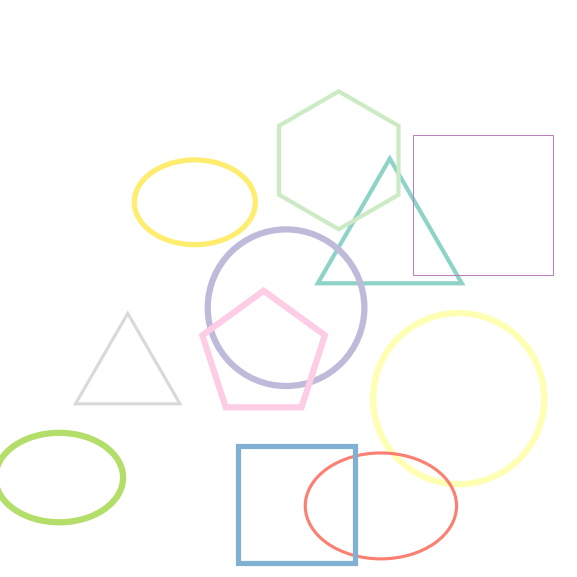[{"shape": "triangle", "thickness": 2, "radius": 0.72, "center": [0.675, 0.581]}, {"shape": "circle", "thickness": 3, "radius": 0.74, "center": [0.794, 0.309]}, {"shape": "circle", "thickness": 3, "radius": 0.68, "center": [0.495, 0.466]}, {"shape": "oval", "thickness": 1.5, "radius": 0.66, "center": [0.66, 0.123]}, {"shape": "square", "thickness": 2.5, "radius": 0.51, "center": [0.514, 0.125]}, {"shape": "oval", "thickness": 3, "radius": 0.55, "center": [0.103, 0.172]}, {"shape": "pentagon", "thickness": 3, "radius": 0.56, "center": [0.457, 0.384]}, {"shape": "triangle", "thickness": 1.5, "radius": 0.52, "center": [0.221, 0.352]}, {"shape": "square", "thickness": 0.5, "radius": 0.61, "center": [0.836, 0.644]}, {"shape": "hexagon", "thickness": 2, "radius": 0.6, "center": [0.587, 0.722]}, {"shape": "oval", "thickness": 2.5, "radius": 0.52, "center": [0.337, 0.649]}]